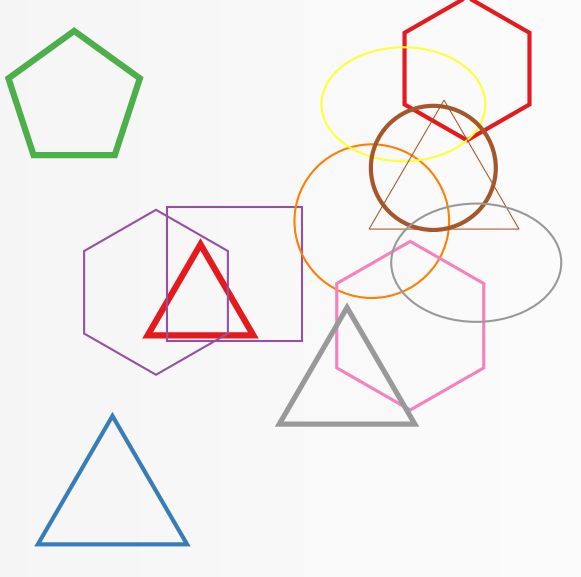[{"shape": "triangle", "thickness": 3, "radius": 0.52, "center": [0.345, 0.471]}, {"shape": "hexagon", "thickness": 2, "radius": 0.62, "center": [0.803, 0.88]}, {"shape": "triangle", "thickness": 2, "radius": 0.74, "center": [0.193, 0.131]}, {"shape": "pentagon", "thickness": 3, "radius": 0.59, "center": [0.128, 0.827]}, {"shape": "square", "thickness": 1, "radius": 0.58, "center": [0.403, 0.525]}, {"shape": "hexagon", "thickness": 1, "radius": 0.71, "center": [0.268, 0.493]}, {"shape": "circle", "thickness": 1, "radius": 0.67, "center": [0.64, 0.616]}, {"shape": "oval", "thickness": 1, "radius": 0.7, "center": [0.694, 0.819]}, {"shape": "triangle", "thickness": 0.5, "radius": 0.74, "center": [0.764, 0.677]}, {"shape": "circle", "thickness": 2, "radius": 0.54, "center": [0.746, 0.708]}, {"shape": "hexagon", "thickness": 1.5, "radius": 0.73, "center": [0.706, 0.435]}, {"shape": "oval", "thickness": 1, "radius": 0.73, "center": [0.819, 0.544]}, {"shape": "triangle", "thickness": 2.5, "radius": 0.67, "center": [0.597, 0.332]}]